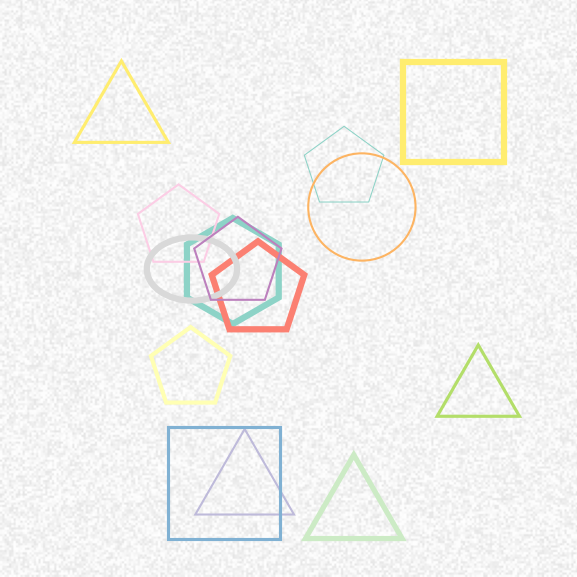[{"shape": "hexagon", "thickness": 3, "radius": 0.46, "center": [0.403, 0.53]}, {"shape": "pentagon", "thickness": 0.5, "radius": 0.36, "center": [0.596, 0.708]}, {"shape": "pentagon", "thickness": 2, "radius": 0.36, "center": [0.33, 0.36]}, {"shape": "triangle", "thickness": 1, "radius": 0.49, "center": [0.424, 0.158]}, {"shape": "pentagon", "thickness": 3, "radius": 0.42, "center": [0.447, 0.497]}, {"shape": "square", "thickness": 1.5, "radius": 0.49, "center": [0.388, 0.163]}, {"shape": "circle", "thickness": 1, "radius": 0.46, "center": [0.627, 0.641]}, {"shape": "triangle", "thickness": 1.5, "radius": 0.41, "center": [0.828, 0.319]}, {"shape": "pentagon", "thickness": 1, "radius": 0.37, "center": [0.309, 0.606]}, {"shape": "oval", "thickness": 3, "radius": 0.39, "center": [0.332, 0.533]}, {"shape": "pentagon", "thickness": 1, "radius": 0.4, "center": [0.412, 0.544]}, {"shape": "triangle", "thickness": 2.5, "radius": 0.48, "center": [0.613, 0.115]}, {"shape": "triangle", "thickness": 1.5, "radius": 0.47, "center": [0.21, 0.8]}, {"shape": "square", "thickness": 3, "radius": 0.43, "center": [0.785, 0.805]}]